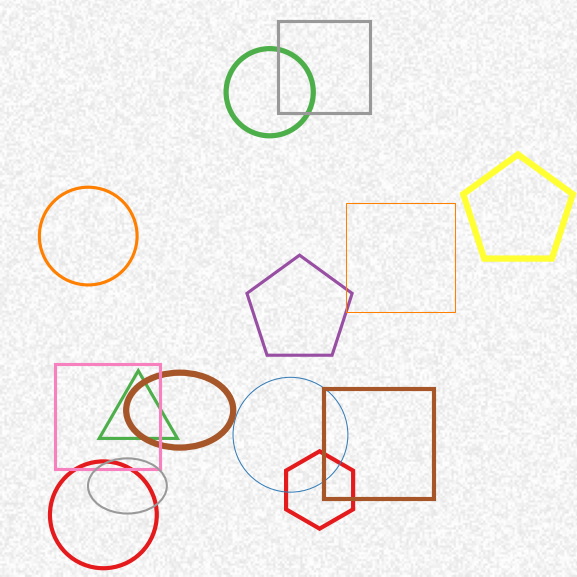[{"shape": "circle", "thickness": 2, "radius": 0.46, "center": [0.179, 0.108]}, {"shape": "hexagon", "thickness": 2, "radius": 0.34, "center": [0.553, 0.151]}, {"shape": "circle", "thickness": 0.5, "radius": 0.5, "center": [0.503, 0.246]}, {"shape": "circle", "thickness": 2.5, "radius": 0.38, "center": [0.467, 0.839]}, {"shape": "triangle", "thickness": 1.5, "radius": 0.39, "center": [0.239, 0.279]}, {"shape": "pentagon", "thickness": 1.5, "radius": 0.48, "center": [0.519, 0.462]}, {"shape": "square", "thickness": 0.5, "radius": 0.47, "center": [0.693, 0.553]}, {"shape": "circle", "thickness": 1.5, "radius": 0.42, "center": [0.153, 0.59]}, {"shape": "pentagon", "thickness": 3, "radius": 0.5, "center": [0.897, 0.632]}, {"shape": "square", "thickness": 2, "radius": 0.47, "center": [0.656, 0.23]}, {"shape": "oval", "thickness": 3, "radius": 0.46, "center": [0.311, 0.289]}, {"shape": "square", "thickness": 1.5, "radius": 0.45, "center": [0.187, 0.278]}, {"shape": "oval", "thickness": 1, "radius": 0.34, "center": [0.221, 0.158]}, {"shape": "square", "thickness": 1.5, "radius": 0.4, "center": [0.562, 0.883]}]